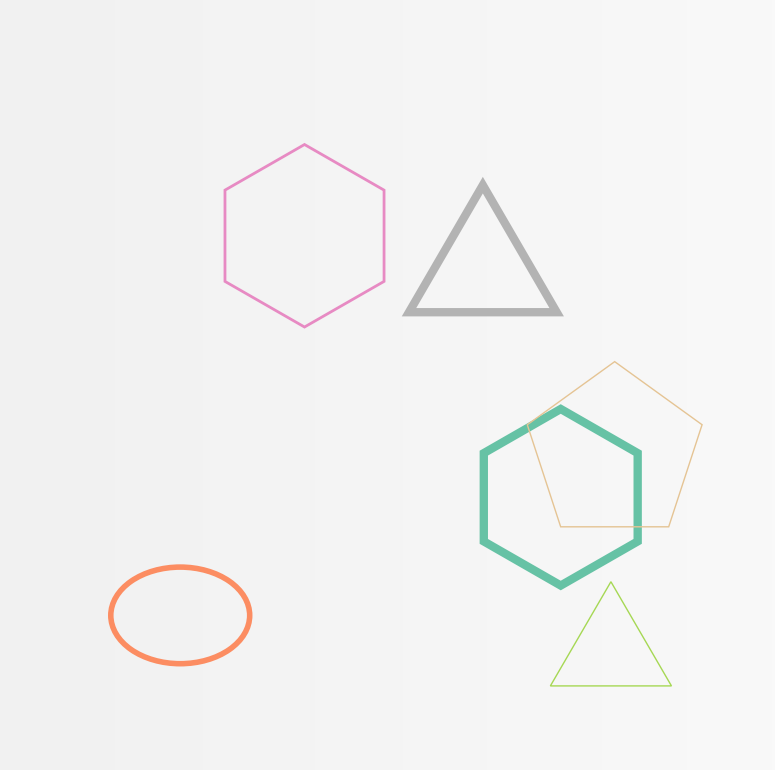[{"shape": "hexagon", "thickness": 3, "radius": 0.57, "center": [0.724, 0.354]}, {"shape": "oval", "thickness": 2, "radius": 0.45, "center": [0.233, 0.201]}, {"shape": "hexagon", "thickness": 1, "radius": 0.59, "center": [0.393, 0.694]}, {"shape": "triangle", "thickness": 0.5, "radius": 0.45, "center": [0.788, 0.154]}, {"shape": "pentagon", "thickness": 0.5, "radius": 0.59, "center": [0.793, 0.412]}, {"shape": "triangle", "thickness": 3, "radius": 0.55, "center": [0.623, 0.65]}]